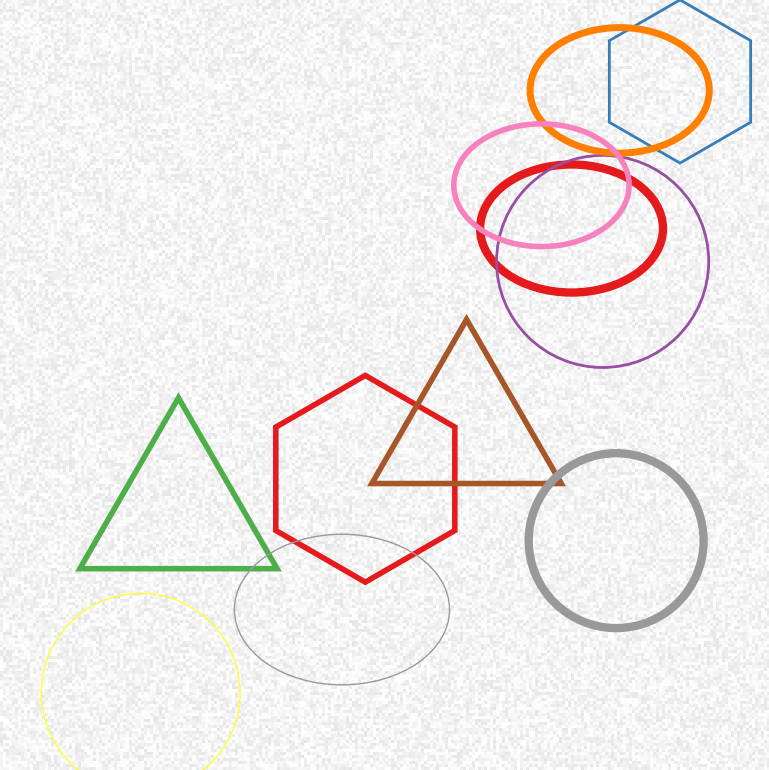[{"shape": "hexagon", "thickness": 2, "radius": 0.67, "center": [0.474, 0.378]}, {"shape": "oval", "thickness": 3, "radius": 0.59, "center": [0.742, 0.703]}, {"shape": "hexagon", "thickness": 1, "radius": 0.53, "center": [0.883, 0.894]}, {"shape": "triangle", "thickness": 2, "radius": 0.74, "center": [0.232, 0.335]}, {"shape": "circle", "thickness": 1, "radius": 0.69, "center": [0.783, 0.66]}, {"shape": "oval", "thickness": 2.5, "radius": 0.58, "center": [0.805, 0.883]}, {"shape": "circle", "thickness": 0.5, "radius": 0.65, "center": [0.183, 0.1]}, {"shape": "triangle", "thickness": 2, "radius": 0.71, "center": [0.606, 0.443]}, {"shape": "oval", "thickness": 2, "radius": 0.57, "center": [0.703, 0.759]}, {"shape": "circle", "thickness": 3, "radius": 0.57, "center": [0.8, 0.298]}, {"shape": "oval", "thickness": 0.5, "radius": 0.7, "center": [0.444, 0.208]}]